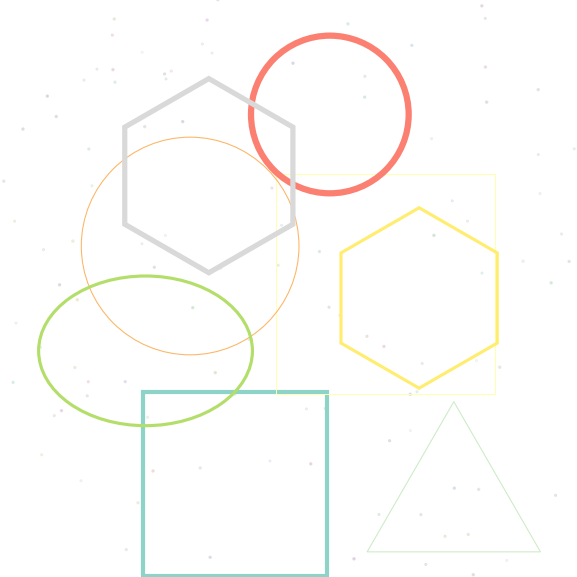[{"shape": "square", "thickness": 2, "radius": 0.8, "center": [0.407, 0.161]}, {"shape": "square", "thickness": 0.5, "radius": 0.95, "center": [0.667, 0.508]}, {"shape": "circle", "thickness": 3, "radius": 0.68, "center": [0.571, 0.801]}, {"shape": "circle", "thickness": 0.5, "radius": 0.94, "center": [0.329, 0.573]}, {"shape": "oval", "thickness": 1.5, "radius": 0.93, "center": [0.252, 0.392]}, {"shape": "hexagon", "thickness": 2.5, "radius": 0.84, "center": [0.362, 0.695]}, {"shape": "triangle", "thickness": 0.5, "radius": 0.87, "center": [0.786, 0.13]}, {"shape": "hexagon", "thickness": 1.5, "radius": 0.78, "center": [0.726, 0.483]}]